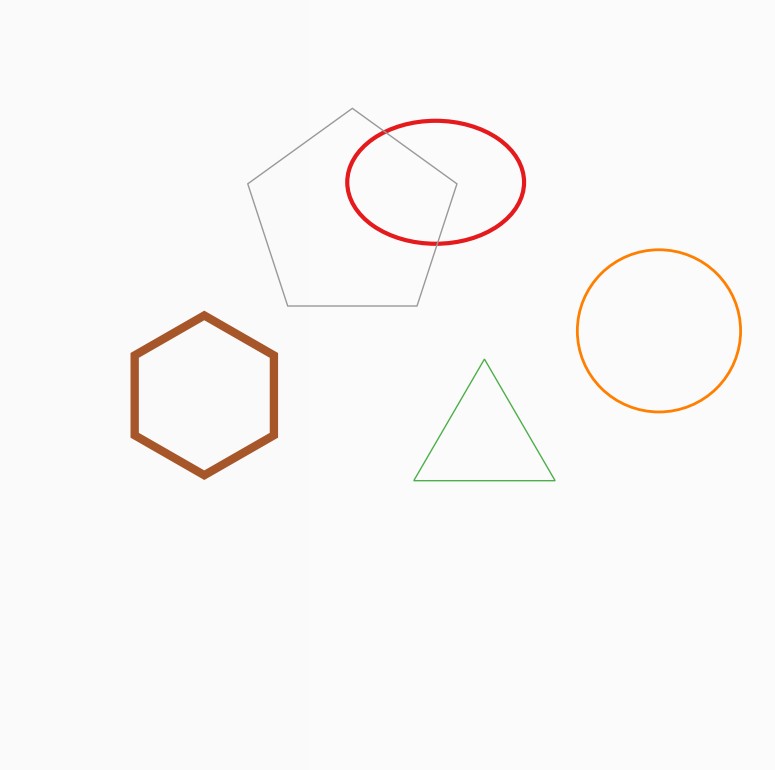[{"shape": "oval", "thickness": 1.5, "radius": 0.57, "center": [0.562, 0.763]}, {"shape": "triangle", "thickness": 0.5, "radius": 0.53, "center": [0.625, 0.428]}, {"shape": "circle", "thickness": 1, "radius": 0.53, "center": [0.85, 0.57]}, {"shape": "hexagon", "thickness": 3, "radius": 0.52, "center": [0.264, 0.487]}, {"shape": "pentagon", "thickness": 0.5, "radius": 0.71, "center": [0.455, 0.717]}]